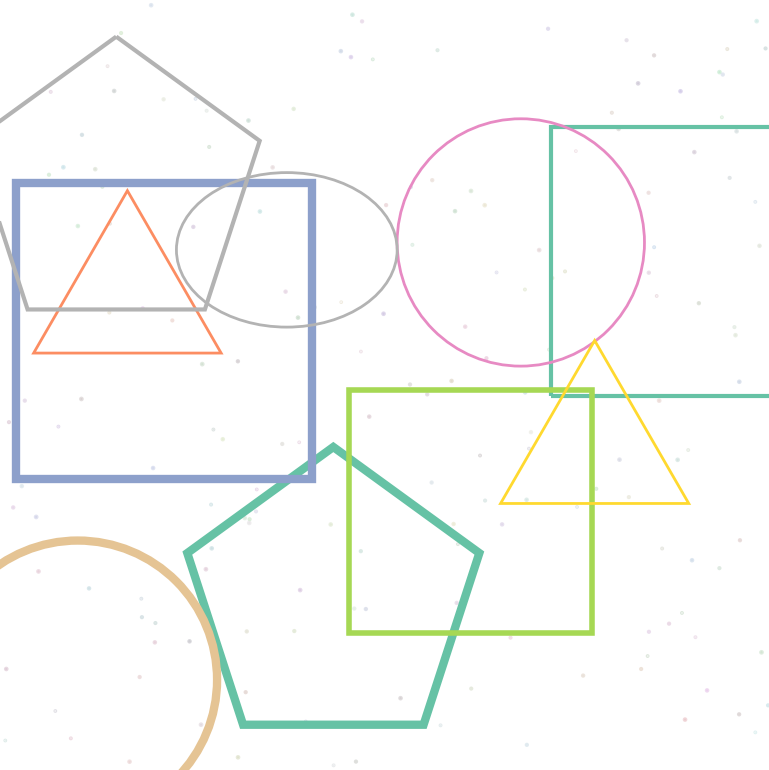[{"shape": "pentagon", "thickness": 3, "radius": 1.0, "center": [0.433, 0.22]}, {"shape": "square", "thickness": 1.5, "radius": 0.87, "center": [0.89, 0.66]}, {"shape": "triangle", "thickness": 1, "radius": 0.7, "center": [0.165, 0.612]}, {"shape": "square", "thickness": 3, "radius": 0.96, "center": [0.213, 0.571]}, {"shape": "circle", "thickness": 1, "radius": 0.8, "center": [0.676, 0.685]}, {"shape": "square", "thickness": 2, "radius": 0.79, "center": [0.611, 0.336]}, {"shape": "triangle", "thickness": 1, "radius": 0.71, "center": [0.772, 0.417]}, {"shape": "circle", "thickness": 3, "radius": 0.9, "center": [0.101, 0.117]}, {"shape": "oval", "thickness": 1, "radius": 0.72, "center": [0.372, 0.676]}, {"shape": "pentagon", "thickness": 1.5, "radius": 0.98, "center": [0.151, 0.757]}]